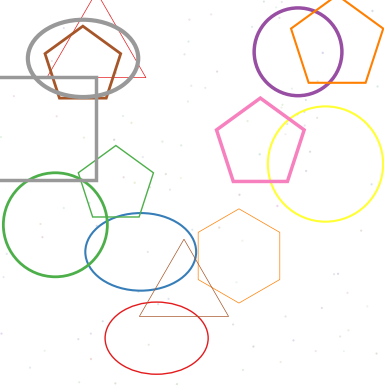[{"shape": "oval", "thickness": 1, "radius": 0.67, "center": [0.407, 0.122]}, {"shape": "triangle", "thickness": 0.5, "radius": 0.74, "center": [0.25, 0.873]}, {"shape": "oval", "thickness": 1.5, "radius": 0.72, "center": [0.366, 0.346]}, {"shape": "pentagon", "thickness": 1, "radius": 0.51, "center": [0.301, 0.519]}, {"shape": "circle", "thickness": 2, "radius": 0.68, "center": [0.144, 0.416]}, {"shape": "circle", "thickness": 2.5, "radius": 0.57, "center": [0.774, 0.865]}, {"shape": "hexagon", "thickness": 0.5, "radius": 0.61, "center": [0.621, 0.335]}, {"shape": "pentagon", "thickness": 1.5, "radius": 0.63, "center": [0.876, 0.887]}, {"shape": "circle", "thickness": 1.5, "radius": 0.75, "center": [0.845, 0.574]}, {"shape": "pentagon", "thickness": 2, "radius": 0.52, "center": [0.215, 0.829]}, {"shape": "triangle", "thickness": 0.5, "radius": 0.67, "center": [0.478, 0.245]}, {"shape": "pentagon", "thickness": 2.5, "radius": 0.6, "center": [0.676, 0.626]}, {"shape": "oval", "thickness": 3, "radius": 0.72, "center": [0.216, 0.848]}, {"shape": "square", "thickness": 2.5, "radius": 0.67, "center": [0.117, 0.666]}]